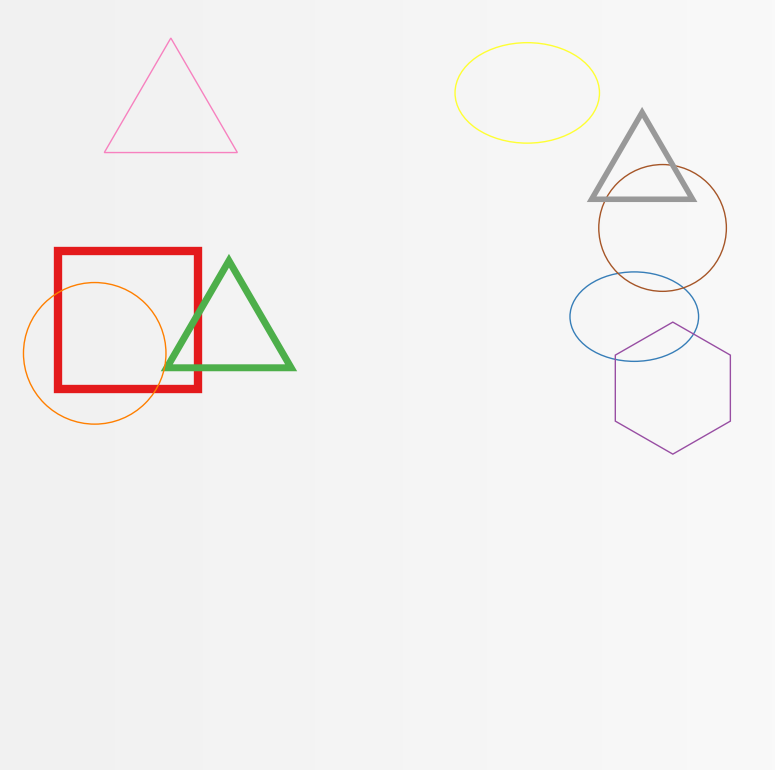[{"shape": "square", "thickness": 3, "radius": 0.45, "center": [0.165, 0.584]}, {"shape": "oval", "thickness": 0.5, "radius": 0.41, "center": [0.818, 0.589]}, {"shape": "triangle", "thickness": 2.5, "radius": 0.46, "center": [0.295, 0.569]}, {"shape": "hexagon", "thickness": 0.5, "radius": 0.43, "center": [0.868, 0.496]}, {"shape": "circle", "thickness": 0.5, "radius": 0.46, "center": [0.122, 0.541]}, {"shape": "oval", "thickness": 0.5, "radius": 0.47, "center": [0.68, 0.879]}, {"shape": "circle", "thickness": 0.5, "radius": 0.41, "center": [0.855, 0.704]}, {"shape": "triangle", "thickness": 0.5, "radius": 0.5, "center": [0.22, 0.851]}, {"shape": "triangle", "thickness": 2, "radius": 0.38, "center": [0.829, 0.779]}]